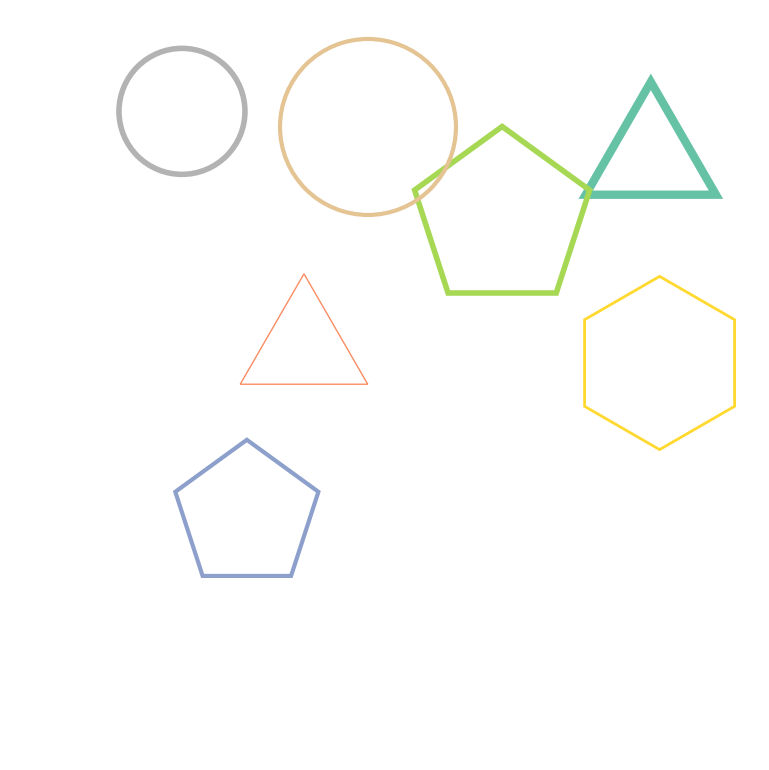[{"shape": "triangle", "thickness": 3, "radius": 0.49, "center": [0.845, 0.796]}, {"shape": "triangle", "thickness": 0.5, "radius": 0.48, "center": [0.395, 0.549]}, {"shape": "pentagon", "thickness": 1.5, "radius": 0.49, "center": [0.321, 0.331]}, {"shape": "pentagon", "thickness": 2, "radius": 0.6, "center": [0.652, 0.716]}, {"shape": "hexagon", "thickness": 1, "radius": 0.56, "center": [0.857, 0.529]}, {"shape": "circle", "thickness": 1.5, "radius": 0.57, "center": [0.478, 0.835]}, {"shape": "circle", "thickness": 2, "radius": 0.41, "center": [0.236, 0.855]}]